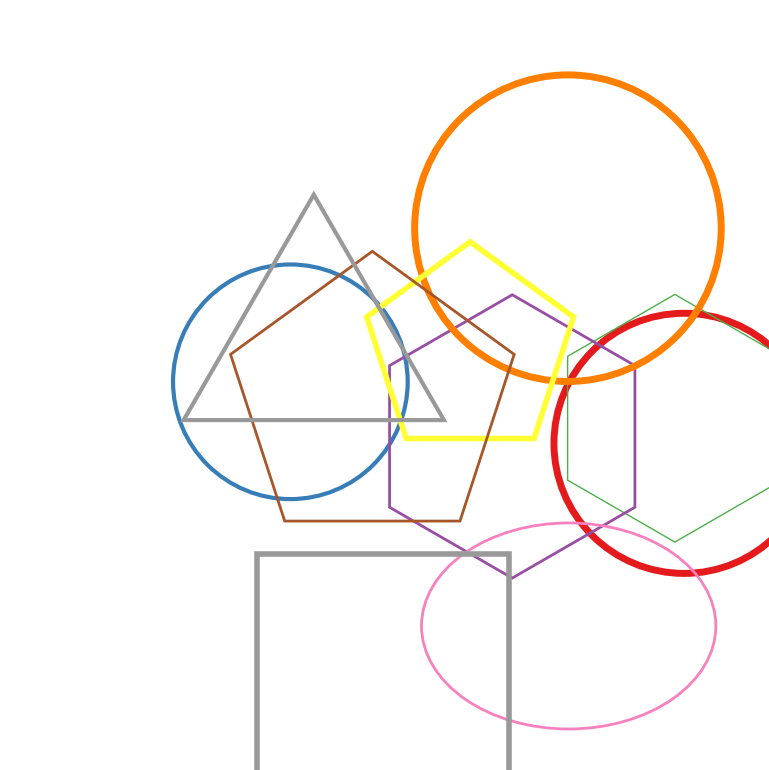[{"shape": "circle", "thickness": 2.5, "radius": 0.84, "center": [0.888, 0.424]}, {"shape": "circle", "thickness": 1.5, "radius": 0.76, "center": [0.377, 0.504]}, {"shape": "hexagon", "thickness": 0.5, "radius": 0.8, "center": [0.876, 0.457]}, {"shape": "hexagon", "thickness": 1, "radius": 0.92, "center": [0.665, 0.433]}, {"shape": "circle", "thickness": 2.5, "radius": 1.0, "center": [0.738, 0.704]}, {"shape": "pentagon", "thickness": 2, "radius": 0.71, "center": [0.611, 0.545]}, {"shape": "pentagon", "thickness": 1, "radius": 0.97, "center": [0.484, 0.48]}, {"shape": "oval", "thickness": 1, "radius": 0.96, "center": [0.739, 0.187]}, {"shape": "square", "thickness": 2, "radius": 0.82, "center": [0.497, 0.117]}, {"shape": "triangle", "thickness": 1.5, "radius": 0.98, "center": [0.408, 0.552]}]